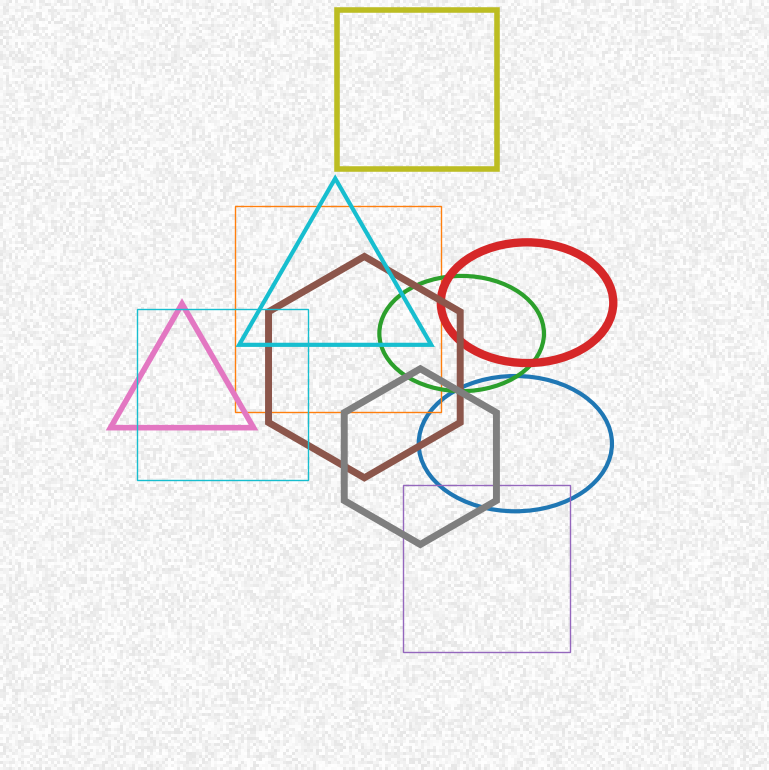[{"shape": "oval", "thickness": 1.5, "radius": 0.63, "center": [0.669, 0.424]}, {"shape": "square", "thickness": 0.5, "radius": 0.67, "center": [0.439, 0.599]}, {"shape": "oval", "thickness": 1.5, "radius": 0.53, "center": [0.6, 0.567]}, {"shape": "oval", "thickness": 3, "radius": 0.56, "center": [0.684, 0.607]}, {"shape": "square", "thickness": 0.5, "radius": 0.54, "center": [0.632, 0.262]}, {"shape": "hexagon", "thickness": 2.5, "radius": 0.72, "center": [0.473, 0.523]}, {"shape": "triangle", "thickness": 2, "radius": 0.54, "center": [0.236, 0.498]}, {"shape": "hexagon", "thickness": 2.5, "radius": 0.57, "center": [0.546, 0.407]}, {"shape": "square", "thickness": 2, "radius": 0.52, "center": [0.542, 0.884]}, {"shape": "triangle", "thickness": 1.5, "radius": 0.72, "center": [0.435, 0.624]}, {"shape": "square", "thickness": 0.5, "radius": 0.55, "center": [0.289, 0.487]}]